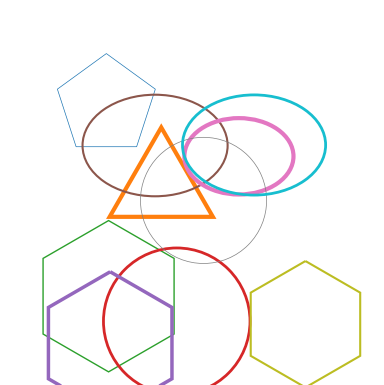[{"shape": "pentagon", "thickness": 0.5, "radius": 0.67, "center": [0.276, 0.727]}, {"shape": "triangle", "thickness": 3, "radius": 0.77, "center": [0.419, 0.514]}, {"shape": "hexagon", "thickness": 1, "radius": 0.98, "center": [0.282, 0.231]}, {"shape": "circle", "thickness": 2, "radius": 0.95, "center": [0.459, 0.166]}, {"shape": "hexagon", "thickness": 2.5, "radius": 0.93, "center": [0.286, 0.109]}, {"shape": "oval", "thickness": 1.5, "radius": 0.94, "center": [0.403, 0.622]}, {"shape": "oval", "thickness": 3, "radius": 0.71, "center": [0.621, 0.594]}, {"shape": "circle", "thickness": 0.5, "radius": 0.82, "center": [0.529, 0.479]}, {"shape": "hexagon", "thickness": 1.5, "radius": 0.82, "center": [0.793, 0.158]}, {"shape": "oval", "thickness": 2, "radius": 0.93, "center": [0.66, 0.623]}]